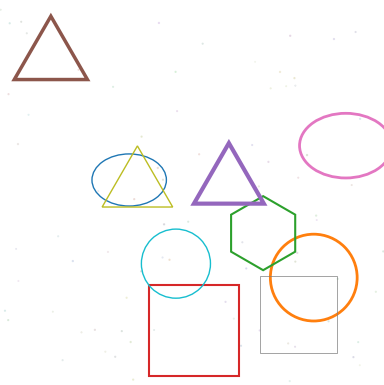[{"shape": "oval", "thickness": 1, "radius": 0.48, "center": [0.336, 0.533]}, {"shape": "circle", "thickness": 2, "radius": 0.56, "center": [0.815, 0.279]}, {"shape": "hexagon", "thickness": 1.5, "radius": 0.48, "center": [0.684, 0.394]}, {"shape": "square", "thickness": 1.5, "radius": 0.59, "center": [0.504, 0.142]}, {"shape": "triangle", "thickness": 3, "radius": 0.52, "center": [0.595, 0.523]}, {"shape": "triangle", "thickness": 2.5, "radius": 0.55, "center": [0.132, 0.848]}, {"shape": "oval", "thickness": 2, "radius": 0.6, "center": [0.898, 0.622]}, {"shape": "square", "thickness": 0.5, "radius": 0.5, "center": [0.775, 0.183]}, {"shape": "triangle", "thickness": 1, "radius": 0.53, "center": [0.357, 0.515]}, {"shape": "circle", "thickness": 1, "radius": 0.45, "center": [0.457, 0.315]}]